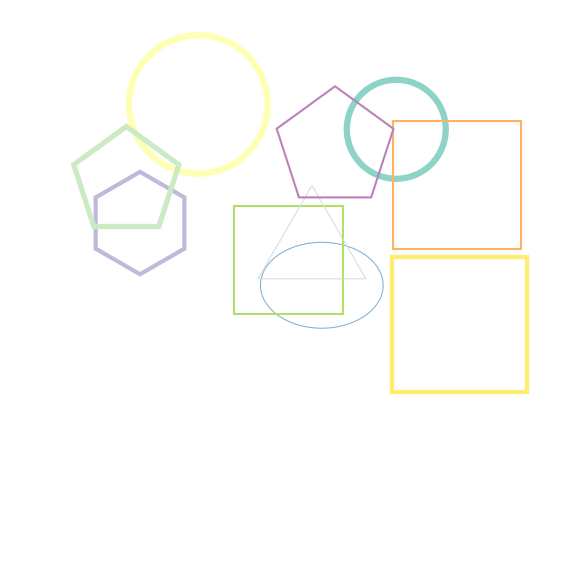[{"shape": "circle", "thickness": 3, "radius": 0.43, "center": [0.686, 0.775]}, {"shape": "circle", "thickness": 3, "radius": 0.6, "center": [0.343, 0.818]}, {"shape": "hexagon", "thickness": 2, "radius": 0.44, "center": [0.242, 0.613]}, {"shape": "oval", "thickness": 0.5, "radius": 0.53, "center": [0.557, 0.505]}, {"shape": "square", "thickness": 1, "radius": 0.56, "center": [0.792, 0.679]}, {"shape": "square", "thickness": 1, "radius": 0.47, "center": [0.5, 0.549]}, {"shape": "triangle", "thickness": 0.5, "radius": 0.54, "center": [0.54, 0.57]}, {"shape": "pentagon", "thickness": 1, "radius": 0.53, "center": [0.58, 0.743]}, {"shape": "pentagon", "thickness": 2.5, "radius": 0.48, "center": [0.219, 0.684]}, {"shape": "square", "thickness": 2, "radius": 0.58, "center": [0.796, 0.438]}]